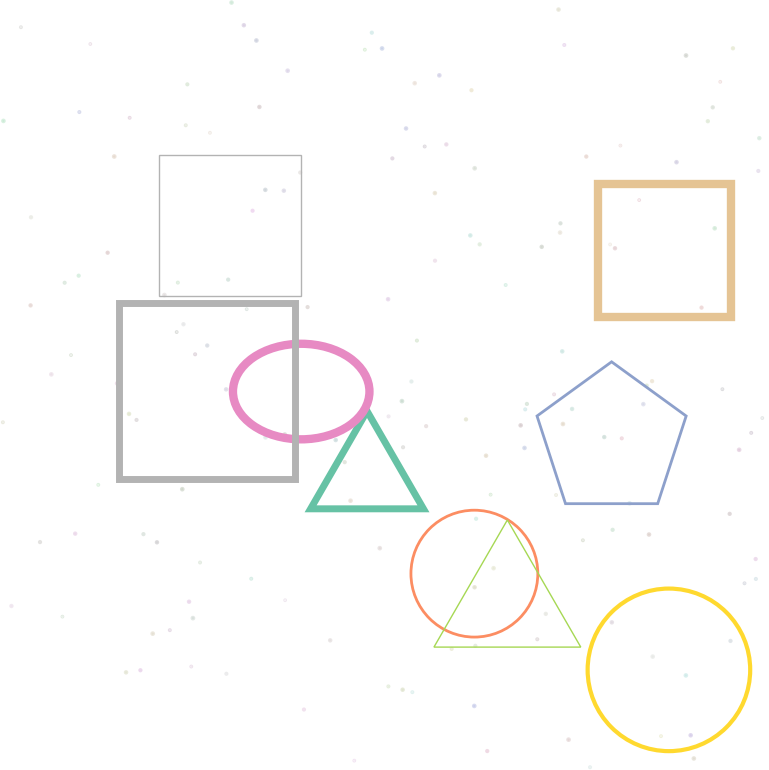[{"shape": "triangle", "thickness": 2.5, "radius": 0.42, "center": [0.477, 0.382]}, {"shape": "circle", "thickness": 1, "radius": 0.41, "center": [0.616, 0.255]}, {"shape": "pentagon", "thickness": 1, "radius": 0.51, "center": [0.794, 0.428]}, {"shape": "oval", "thickness": 3, "radius": 0.44, "center": [0.391, 0.491]}, {"shape": "triangle", "thickness": 0.5, "radius": 0.55, "center": [0.659, 0.215]}, {"shape": "circle", "thickness": 1.5, "radius": 0.53, "center": [0.869, 0.13]}, {"shape": "square", "thickness": 3, "radius": 0.43, "center": [0.863, 0.675]}, {"shape": "square", "thickness": 2.5, "radius": 0.57, "center": [0.269, 0.492]}, {"shape": "square", "thickness": 0.5, "radius": 0.46, "center": [0.299, 0.707]}]